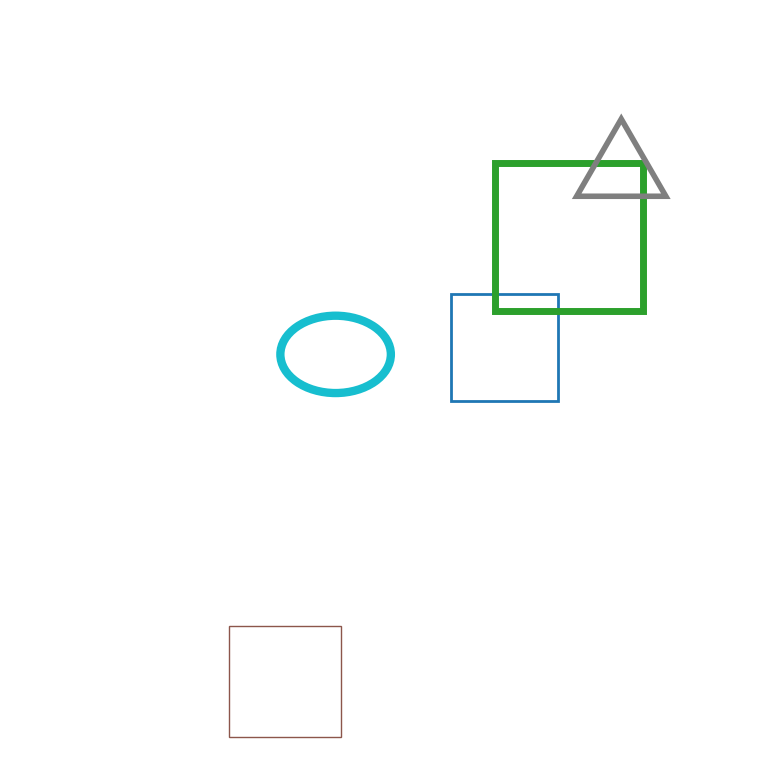[{"shape": "square", "thickness": 1, "radius": 0.35, "center": [0.655, 0.549]}, {"shape": "square", "thickness": 2.5, "radius": 0.48, "center": [0.739, 0.692]}, {"shape": "square", "thickness": 0.5, "radius": 0.36, "center": [0.37, 0.115]}, {"shape": "triangle", "thickness": 2, "radius": 0.33, "center": [0.807, 0.779]}, {"shape": "oval", "thickness": 3, "radius": 0.36, "center": [0.436, 0.54]}]